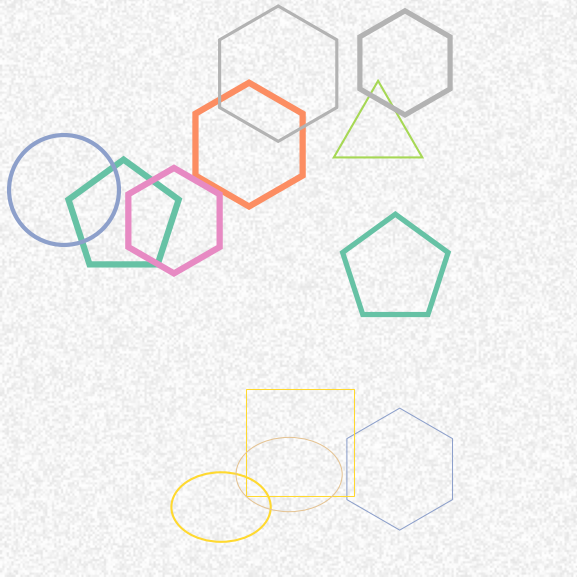[{"shape": "pentagon", "thickness": 2.5, "radius": 0.48, "center": [0.685, 0.532]}, {"shape": "pentagon", "thickness": 3, "radius": 0.5, "center": [0.214, 0.622]}, {"shape": "hexagon", "thickness": 3, "radius": 0.54, "center": [0.431, 0.749]}, {"shape": "hexagon", "thickness": 0.5, "radius": 0.53, "center": [0.692, 0.187]}, {"shape": "circle", "thickness": 2, "radius": 0.48, "center": [0.111, 0.67]}, {"shape": "hexagon", "thickness": 3, "radius": 0.46, "center": [0.301, 0.617]}, {"shape": "triangle", "thickness": 1, "radius": 0.44, "center": [0.655, 0.771]}, {"shape": "oval", "thickness": 1, "radius": 0.43, "center": [0.383, 0.121]}, {"shape": "square", "thickness": 0.5, "radius": 0.47, "center": [0.52, 0.233]}, {"shape": "oval", "thickness": 0.5, "radius": 0.46, "center": [0.501, 0.177]}, {"shape": "hexagon", "thickness": 1.5, "radius": 0.59, "center": [0.482, 0.872]}, {"shape": "hexagon", "thickness": 2.5, "radius": 0.45, "center": [0.701, 0.89]}]